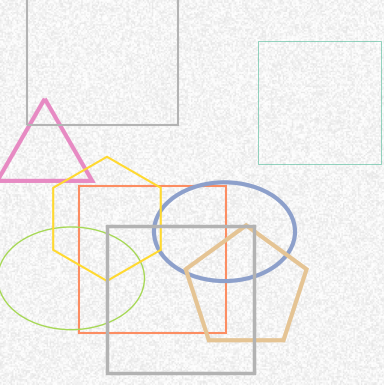[{"shape": "square", "thickness": 0.5, "radius": 0.8, "center": [0.83, 0.734]}, {"shape": "square", "thickness": 1.5, "radius": 0.96, "center": [0.396, 0.325]}, {"shape": "oval", "thickness": 3, "radius": 0.92, "center": [0.583, 0.398]}, {"shape": "triangle", "thickness": 3, "radius": 0.71, "center": [0.116, 0.601]}, {"shape": "oval", "thickness": 1, "radius": 0.95, "center": [0.185, 0.277]}, {"shape": "hexagon", "thickness": 1.5, "radius": 0.81, "center": [0.278, 0.432]}, {"shape": "pentagon", "thickness": 3, "radius": 0.82, "center": [0.639, 0.25]}, {"shape": "square", "thickness": 2.5, "radius": 0.96, "center": [0.469, 0.221]}, {"shape": "square", "thickness": 1.5, "radius": 0.98, "center": [0.267, 0.871]}]